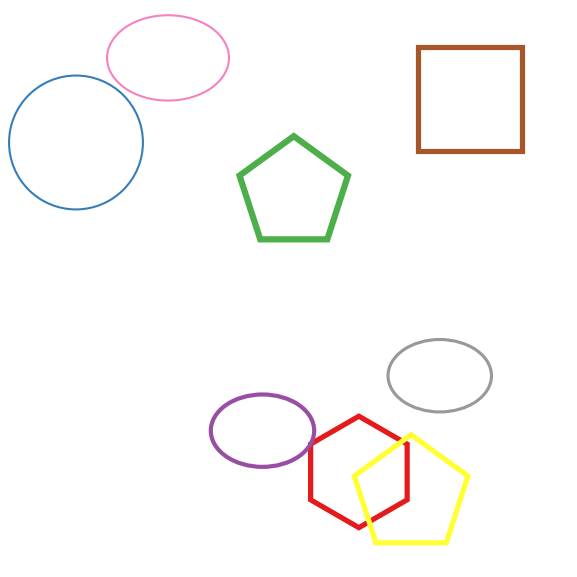[{"shape": "hexagon", "thickness": 2.5, "radius": 0.48, "center": [0.621, 0.182]}, {"shape": "circle", "thickness": 1, "radius": 0.58, "center": [0.132, 0.752]}, {"shape": "pentagon", "thickness": 3, "radius": 0.49, "center": [0.509, 0.665]}, {"shape": "oval", "thickness": 2, "radius": 0.45, "center": [0.455, 0.253]}, {"shape": "pentagon", "thickness": 2.5, "radius": 0.52, "center": [0.712, 0.143]}, {"shape": "square", "thickness": 2.5, "radius": 0.45, "center": [0.814, 0.828]}, {"shape": "oval", "thickness": 1, "radius": 0.53, "center": [0.291, 0.899]}, {"shape": "oval", "thickness": 1.5, "radius": 0.45, "center": [0.761, 0.349]}]